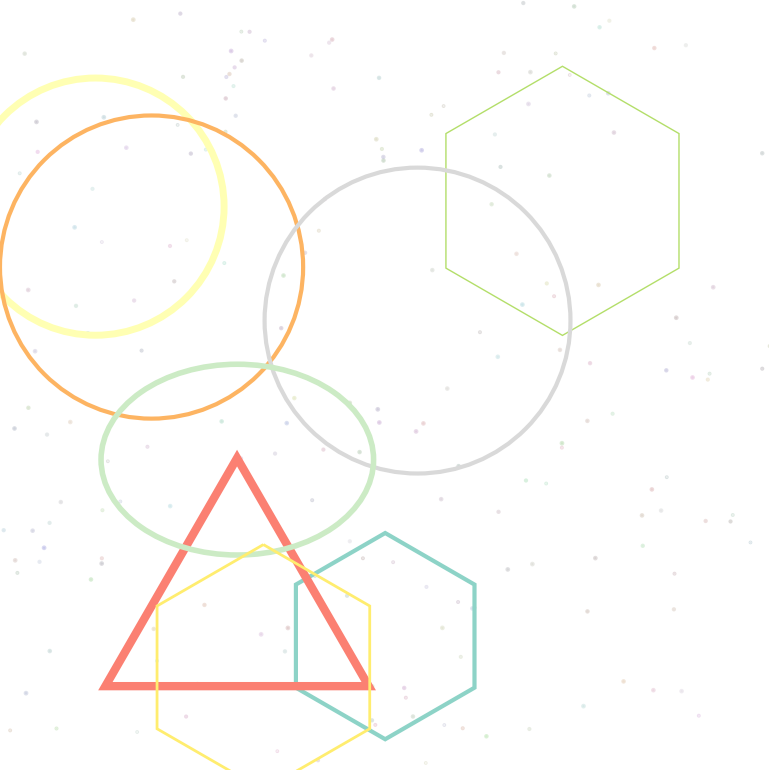[{"shape": "hexagon", "thickness": 1.5, "radius": 0.67, "center": [0.5, 0.174]}, {"shape": "circle", "thickness": 2.5, "radius": 0.84, "center": [0.124, 0.732]}, {"shape": "triangle", "thickness": 3, "radius": 0.99, "center": [0.308, 0.208]}, {"shape": "circle", "thickness": 1.5, "radius": 0.98, "center": [0.197, 0.653]}, {"shape": "hexagon", "thickness": 0.5, "radius": 0.87, "center": [0.73, 0.739]}, {"shape": "circle", "thickness": 1.5, "radius": 0.99, "center": [0.542, 0.584]}, {"shape": "oval", "thickness": 2, "radius": 0.88, "center": [0.308, 0.403]}, {"shape": "hexagon", "thickness": 1, "radius": 0.8, "center": [0.342, 0.133]}]